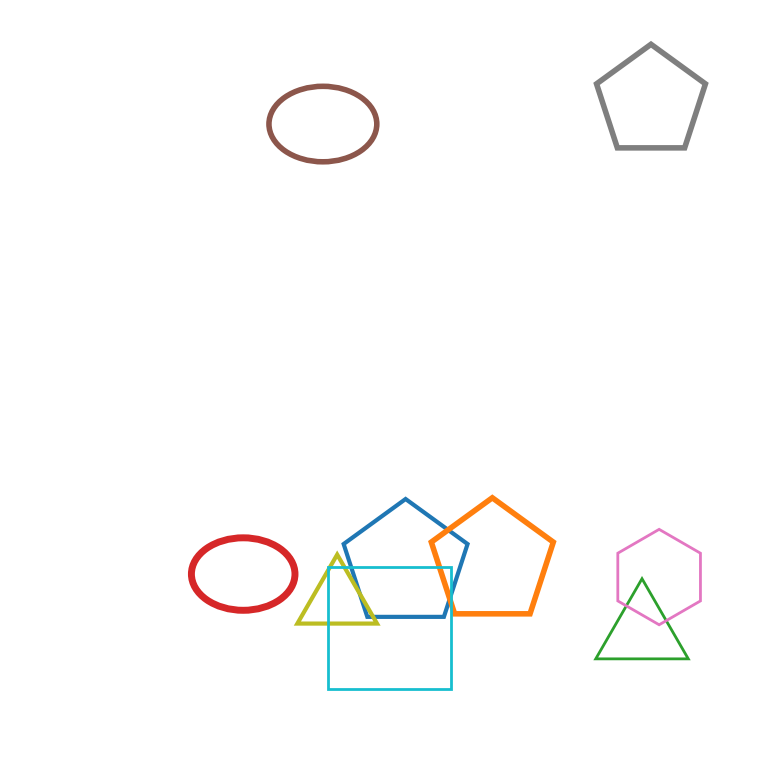[{"shape": "pentagon", "thickness": 1.5, "radius": 0.42, "center": [0.527, 0.267]}, {"shape": "pentagon", "thickness": 2, "radius": 0.42, "center": [0.639, 0.27]}, {"shape": "triangle", "thickness": 1, "radius": 0.35, "center": [0.834, 0.179]}, {"shape": "oval", "thickness": 2.5, "radius": 0.34, "center": [0.316, 0.254]}, {"shape": "oval", "thickness": 2, "radius": 0.35, "center": [0.419, 0.839]}, {"shape": "hexagon", "thickness": 1, "radius": 0.31, "center": [0.856, 0.251]}, {"shape": "pentagon", "thickness": 2, "radius": 0.37, "center": [0.845, 0.868]}, {"shape": "triangle", "thickness": 1.5, "radius": 0.3, "center": [0.438, 0.22]}, {"shape": "square", "thickness": 1, "radius": 0.4, "center": [0.506, 0.184]}]